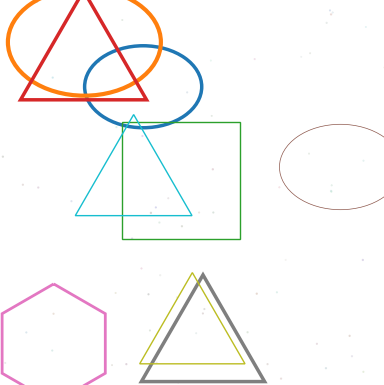[{"shape": "oval", "thickness": 2.5, "radius": 0.76, "center": [0.372, 0.775]}, {"shape": "oval", "thickness": 3, "radius": 0.99, "center": [0.219, 0.891]}, {"shape": "square", "thickness": 1, "radius": 0.76, "center": [0.47, 0.531]}, {"shape": "triangle", "thickness": 2.5, "radius": 0.94, "center": [0.217, 0.835]}, {"shape": "oval", "thickness": 0.5, "radius": 0.79, "center": [0.884, 0.566]}, {"shape": "hexagon", "thickness": 2, "radius": 0.77, "center": [0.14, 0.108]}, {"shape": "triangle", "thickness": 2.5, "radius": 0.92, "center": [0.527, 0.101]}, {"shape": "triangle", "thickness": 1, "radius": 0.79, "center": [0.5, 0.134]}, {"shape": "triangle", "thickness": 1, "radius": 0.88, "center": [0.347, 0.527]}]